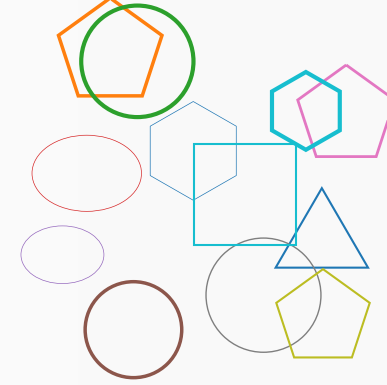[{"shape": "hexagon", "thickness": 0.5, "radius": 0.64, "center": [0.499, 0.608]}, {"shape": "triangle", "thickness": 1.5, "radius": 0.69, "center": [0.831, 0.374]}, {"shape": "pentagon", "thickness": 2.5, "radius": 0.7, "center": [0.284, 0.865]}, {"shape": "circle", "thickness": 3, "radius": 0.72, "center": [0.354, 0.841]}, {"shape": "oval", "thickness": 0.5, "radius": 0.71, "center": [0.224, 0.55]}, {"shape": "oval", "thickness": 0.5, "radius": 0.54, "center": [0.161, 0.338]}, {"shape": "circle", "thickness": 2.5, "radius": 0.62, "center": [0.344, 0.144]}, {"shape": "pentagon", "thickness": 2, "radius": 0.66, "center": [0.893, 0.7]}, {"shape": "circle", "thickness": 1, "radius": 0.74, "center": [0.68, 0.233]}, {"shape": "pentagon", "thickness": 1.5, "radius": 0.63, "center": [0.834, 0.174]}, {"shape": "square", "thickness": 1.5, "radius": 0.66, "center": [0.633, 0.495]}, {"shape": "hexagon", "thickness": 3, "radius": 0.51, "center": [0.789, 0.712]}]